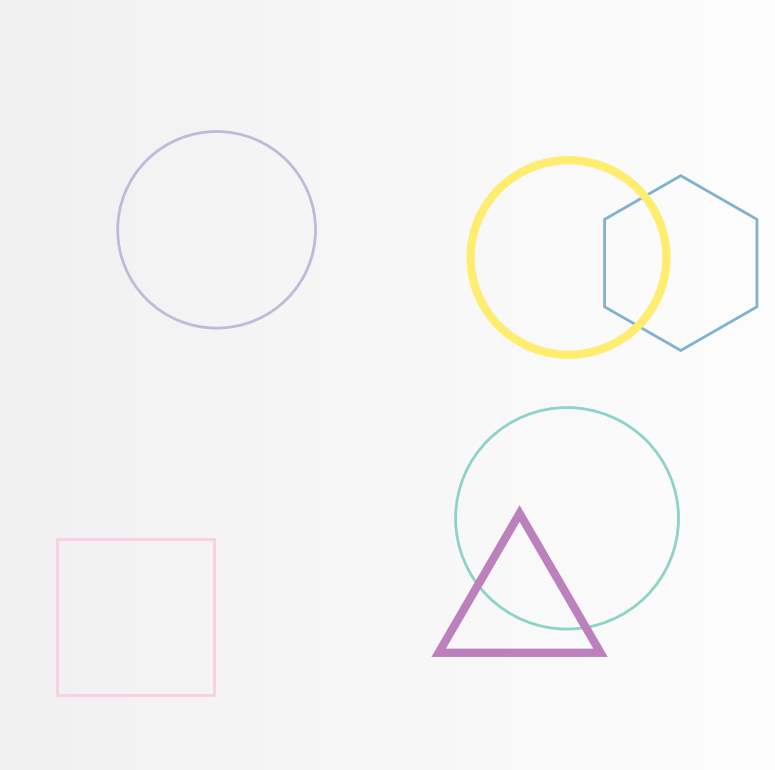[{"shape": "circle", "thickness": 1, "radius": 0.72, "center": [0.732, 0.327]}, {"shape": "circle", "thickness": 1, "radius": 0.64, "center": [0.279, 0.702]}, {"shape": "hexagon", "thickness": 1, "radius": 0.57, "center": [0.878, 0.658]}, {"shape": "square", "thickness": 1, "radius": 0.51, "center": [0.174, 0.199]}, {"shape": "triangle", "thickness": 3, "radius": 0.6, "center": [0.67, 0.213]}, {"shape": "circle", "thickness": 3, "radius": 0.63, "center": [0.734, 0.666]}]